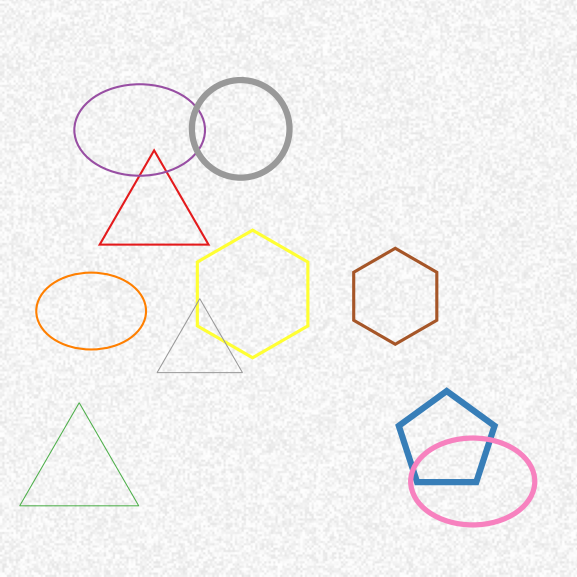[{"shape": "triangle", "thickness": 1, "radius": 0.54, "center": [0.267, 0.63]}, {"shape": "pentagon", "thickness": 3, "radius": 0.44, "center": [0.773, 0.235]}, {"shape": "triangle", "thickness": 0.5, "radius": 0.59, "center": [0.137, 0.183]}, {"shape": "oval", "thickness": 1, "radius": 0.57, "center": [0.242, 0.774]}, {"shape": "oval", "thickness": 1, "radius": 0.48, "center": [0.158, 0.461]}, {"shape": "hexagon", "thickness": 1.5, "radius": 0.55, "center": [0.437, 0.49]}, {"shape": "hexagon", "thickness": 1.5, "radius": 0.42, "center": [0.684, 0.486]}, {"shape": "oval", "thickness": 2.5, "radius": 0.54, "center": [0.819, 0.165]}, {"shape": "circle", "thickness": 3, "radius": 0.42, "center": [0.417, 0.776]}, {"shape": "triangle", "thickness": 0.5, "radius": 0.43, "center": [0.346, 0.397]}]